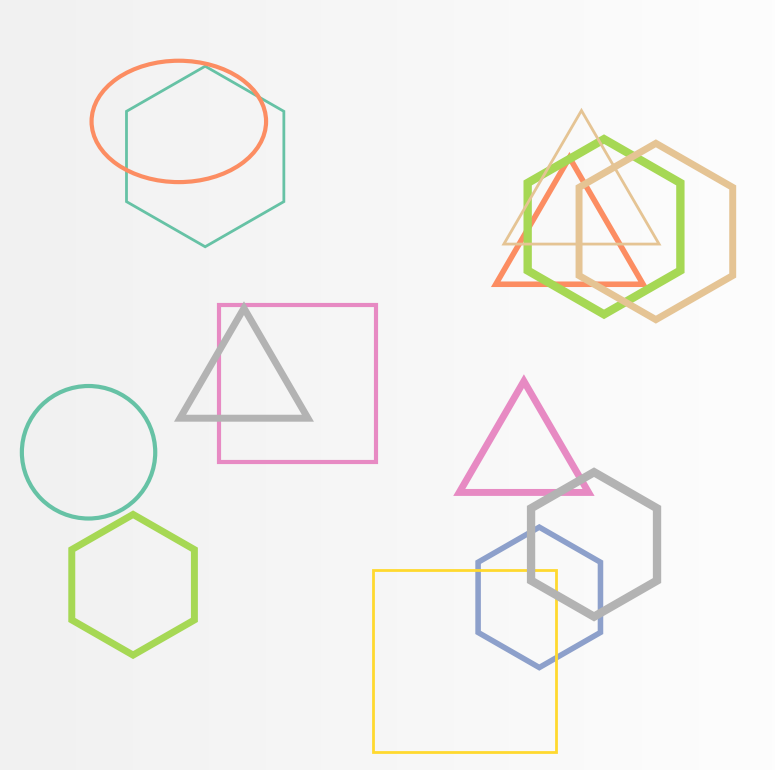[{"shape": "circle", "thickness": 1.5, "radius": 0.43, "center": [0.114, 0.413]}, {"shape": "hexagon", "thickness": 1, "radius": 0.59, "center": [0.265, 0.797]}, {"shape": "triangle", "thickness": 2, "radius": 0.55, "center": [0.735, 0.686]}, {"shape": "oval", "thickness": 1.5, "radius": 0.56, "center": [0.231, 0.842]}, {"shape": "hexagon", "thickness": 2, "radius": 0.46, "center": [0.696, 0.224]}, {"shape": "triangle", "thickness": 2.5, "radius": 0.48, "center": [0.676, 0.409]}, {"shape": "square", "thickness": 1.5, "radius": 0.51, "center": [0.384, 0.502]}, {"shape": "hexagon", "thickness": 3, "radius": 0.57, "center": [0.779, 0.706]}, {"shape": "hexagon", "thickness": 2.5, "radius": 0.46, "center": [0.172, 0.241]}, {"shape": "square", "thickness": 1, "radius": 0.59, "center": [0.6, 0.142]}, {"shape": "triangle", "thickness": 1, "radius": 0.58, "center": [0.75, 0.741]}, {"shape": "hexagon", "thickness": 2.5, "radius": 0.57, "center": [0.846, 0.699]}, {"shape": "hexagon", "thickness": 3, "radius": 0.47, "center": [0.767, 0.293]}, {"shape": "triangle", "thickness": 2.5, "radius": 0.48, "center": [0.315, 0.505]}]